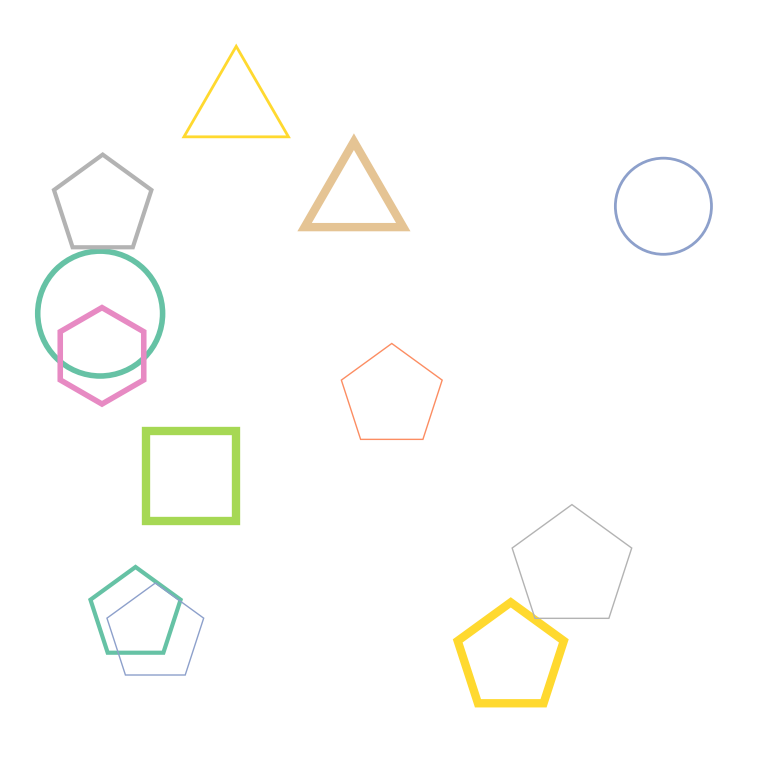[{"shape": "circle", "thickness": 2, "radius": 0.41, "center": [0.13, 0.593]}, {"shape": "pentagon", "thickness": 1.5, "radius": 0.31, "center": [0.176, 0.202]}, {"shape": "pentagon", "thickness": 0.5, "radius": 0.34, "center": [0.509, 0.485]}, {"shape": "pentagon", "thickness": 0.5, "radius": 0.33, "center": [0.202, 0.177]}, {"shape": "circle", "thickness": 1, "radius": 0.31, "center": [0.862, 0.732]}, {"shape": "hexagon", "thickness": 2, "radius": 0.31, "center": [0.132, 0.538]}, {"shape": "square", "thickness": 3, "radius": 0.29, "center": [0.248, 0.382]}, {"shape": "triangle", "thickness": 1, "radius": 0.39, "center": [0.307, 0.861]}, {"shape": "pentagon", "thickness": 3, "radius": 0.36, "center": [0.663, 0.145]}, {"shape": "triangle", "thickness": 3, "radius": 0.37, "center": [0.46, 0.742]}, {"shape": "pentagon", "thickness": 1.5, "radius": 0.33, "center": [0.133, 0.733]}, {"shape": "pentagon", "thickness": 0.5, "radius": 0.41, "center": [0.743, 0.263]}]